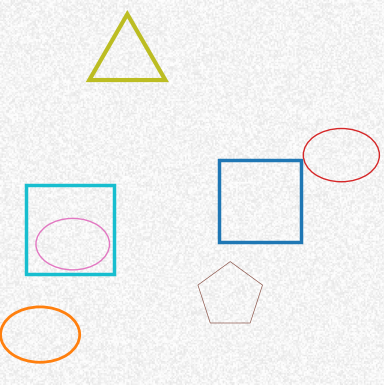[{"shape": "square", "thickness": 2.5, "radius": 0.53, "center": [0.675, 0.477]}, {"shape": "oval", "thickness": 2, "radius": 0.51, "center": [0.104, 0.131]}, {"shape": "oval", "thickness": 1, "radius": 0.49, "center": [0.887, 0.597]}, {"shape": "pentagon", "thickness": 0.5, "radius": 0.44, "center": [0.598, 0.232]}, {"shape": "oval", "thickness": 1, "radius": 0.48, "center": [0.189, 0.366]}, {"shape": "triangle", "thickness": 3, "radius": 0.57, "center": [0.331, 0.849]}, {"shape": "square", "thickness": 2.5, "radius": 0.58, "center": [0.182, 0.403]}]